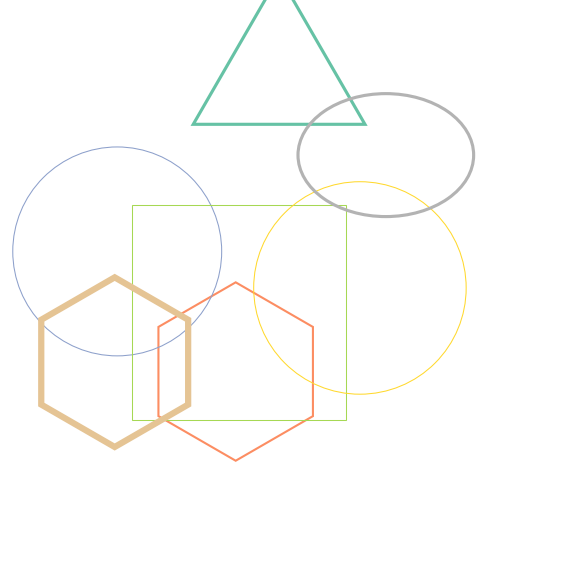[{"shape": "triangle", "thickness": 1.5, "radius": 0.86, "center": [0.483, 0.87]}, {"shape": "hexagon", "thickness": 1, "radius": 0.77, "center": [0.408, 0.356]}, {"shape": "circle", "thickness": 0.5, "radius": 0.9, "center": [0.203, 0.564]}, {"shape": "square", "thickness": 0.5, "radius": 0.93, "center": [0.414, 0.458]}, {"shape": "circle", "thickness": 0.5, "radius": 0.92, "center": [0.623, 0.501]}, {"shape": "hexagon", "thickness": 3, "radius": 0.73, "center": [0.199, 0.372]}, {"shape": "oval", "thickness": 1.5, "radius": 0.76, "center": [0.668, 0.731]}]